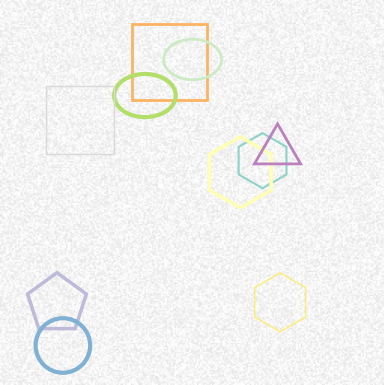[{"shape": "hexagon", "thickness": 1.5, "radius": 0.36, "center": [0.682, 0.583]}, {"shape": "hexagon", "thickness": 2.5, "radius": 0.46, "center": [0.624, 0.553]}, {"shape": "pentagon", "thickness": 2.5, "radius": 0.4, "center": [0.148, 0.211]}, {"shape": "circle", "thickness": 3, "radius": 0.35, "center": [0.163, 0.103]}, {"shape": "square", "thickness": 2, "radius": 0.49, "center": [0.44, 0.839]}, {"shape": "oval", "thickness": 3, "radius": 0.4, "center": [0.377, 0.752]}, {"shape": "square", "thickness": 1, "radius": 0.44, "center": [0.208, 0.689]}, {"shape": "triangle", "thickness": 2, "radius": 0.35, "center": [0.721, 0.609]}, {"shape": "oval", "thickness": 2, "radius": 0.38, "center": [0.5, 0.845]}, {"shape": "hexagon", "thickness": 1, "radius": 0.38, "center": [0.728, 0.215]}]